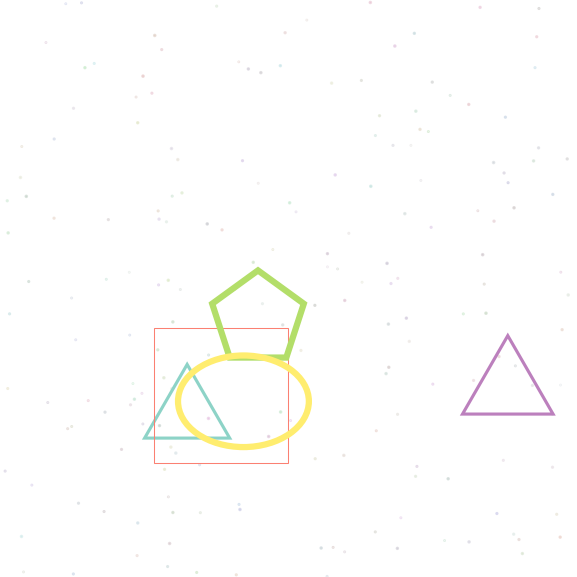[{"shape": "triangle", "thickness": 1.5, "radius": 0.43, "center": [0.324, 0.283]}, {"shape": "square", "thickness": 0.5, "radius": 0.58, "center": [0.383, 0.314]}, {"shape": "pentagon", "thickness": 3, "radius": 0.42, "center": [0.447, 0.447]}, {"shape": "triangle", "thickness": 1.5, "radius": 0.45, "center": [0.879, 0.327]}, {"shape": "oval", "thickness": 3, "radius": 0.57, "center": [0.422, 0.304]}]